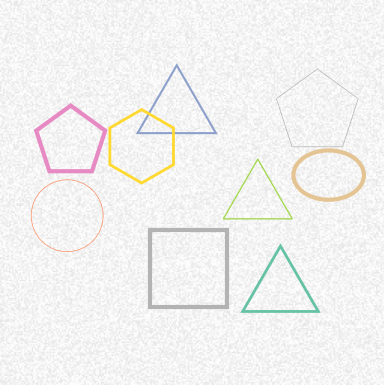[{"shape": "triangle", "thickness": 2, "radius": 0.57, "center": [0.729, 0.248]}, {"shape": "circle", "thickness": 0.5, "radius": 0.47, "center": [0.174, 0.44]}, {"shape": "triangle", "thickness": 1.5, "radius": 0.59, "center": [0.459, 0.713]}, {"shape": "pentagon", "thickness": 3, "radius": 0.47, "center": [0.184, 0.631]}, {"shape": "triangle", "thickness": 1, "radius": 0.52, "center": [0.67, 0.483]}, {"shape": "hexagon", "thickness": 2, "radius": 0.48, "center": [0.368, 0.62]}, {"shape": "oval", "thickness": 3, "radius": 0.46, "center": [0.854, 0.545]}, {"shape": "pentagon", "thickness": 0.5, "radius": 0.56, "center": [0.824, 0.709]}, {"shape": "square", "thickness": 3, "radius": 0.5, "center": [0.489, 0.302]}]